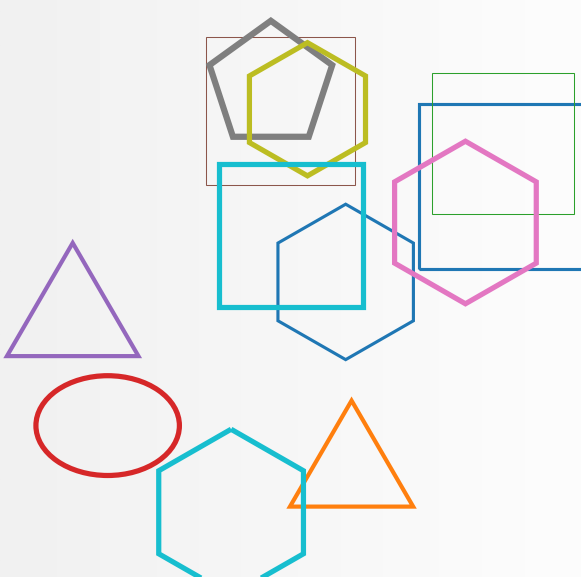[{"shape": "hexagon", "thickness": 1.5, "radius": 0.67, "center": [0.595, 0.511]}, {"shape": "square", "thickness": 1.5, "radius": 0.71, "center": [0.863, 0.677]}, {"shape": "triangle", "thickness": 2, "radius": 0.61, "center": [0.605, 0.183]}, {"shape": "square", "thickness": 0.5, "radius": 0.61, "center": [0.866, 0.75]}, {"shape": "oval", "thickness": 2.5, "radius": 0.62, "center": [0.185, 0.262]}, {"shape": "triangle", "thickness": 2, "radius": 0.65, "center": [0.125, 0.448]}, {"shape": "square", "thickness": 0.5, "radius": 0.64, "center": [0.483, 0.807]}, {"shape": "hexagon", "thickness": 2.5, "radius": 0.7, "center": [0.801, 0.614]}, {"shape": "pentagon", "thickness": 3, "radius": 0.56, "center": [0.466, 0.852]}, {"shape": "hexagon", "thickness": 2.5, "radius": 0.58, "center": [0.529, 0.81]}, {"shape": "square", "thickness": 2.5, "radius": 0.62, "center": [0.5, 0.591]}, {"shape": "hexagon", "thickness": 2.5, "radius": 0.72, "center": [0.398, 0.112]}]